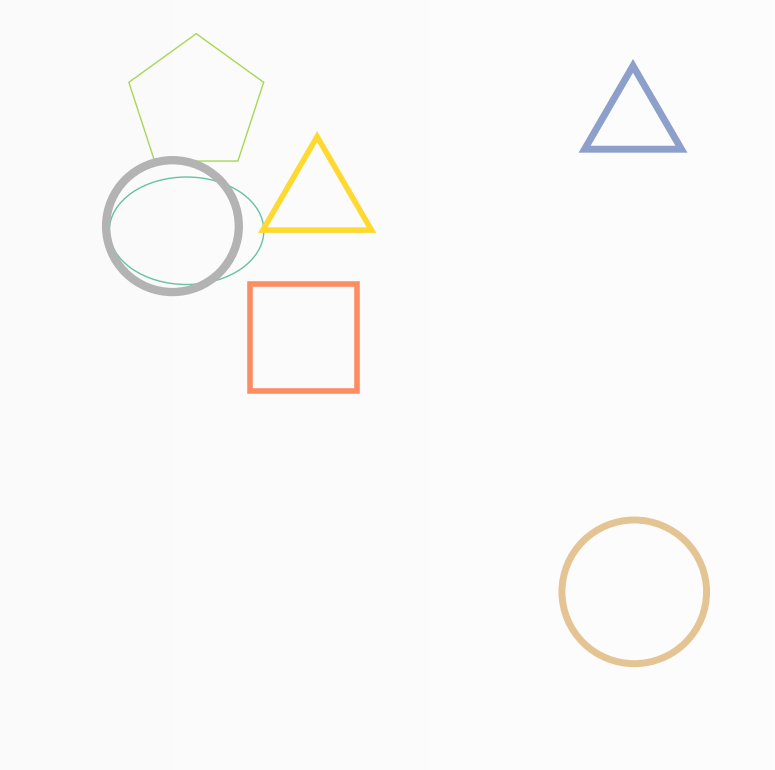[{"shape": "oval", "thickness": 0.5, "radius": 0.5, "center": [0.241, 0.7]}, {"shape": "square", "thickness": 2, "radius": 0.35, "center": [0.392, 0.561]}, {"shape": "triangle", "thickness": 2.5, "radius": 0.36, "center": [0.817, 0.842]}, {"shape": "pentagon", "thickness": 0.5, "radius": 0.46, "center": [0.253, 0.865]}, {"shape": "triangle", "thickness": 2, "radius": 0.4, "center": [0.409, 0.742]}, {"shape": "circle", "thickness": 2.5, "radius": 0.47, "center": [0.818, 0.231]}, {"shape": "circle", "thickness": 3, "radius": 0.43, "center": [0.223, 0.706]}]